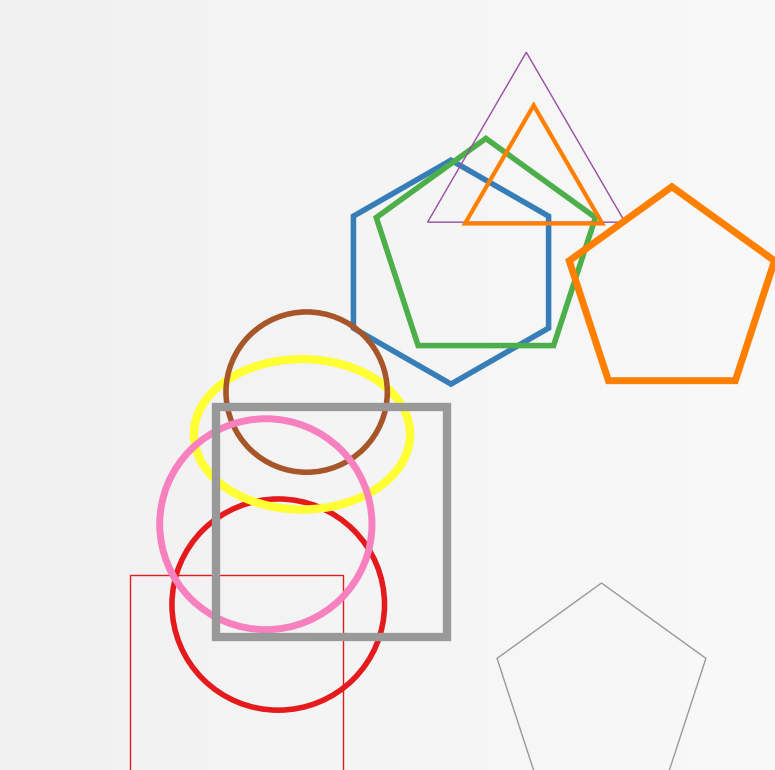[{"shape": "square", "thickness": 0.5, "radius": 0.69, "center": [0.305, 0.117]}, {"shape": "circle", "thickness": 2, "radius": 0.69, "center": [0.359, 0.215]}, {"shape": "hexagon", "thickness": 2, "radius": 0.73, "center": [0.582, 0.647]}, {"shape": "pentagon", "thickness": 2, "radius": 0.74, "center": [0.627, 0.672]}, {"shape": "triangle", "thickness": 0.5, "radius": 0.74, "center": [0.679, 0.785]}, {"shape": "triangle", "thickness": 1.5, "radius": 0.51, "center": [0.689, 0.761]}, {"shape": "pentagon", "thickness": 2.5, "radius": 0.7, "center": [0.867, 0.618]}, {"shape": "oval", "thickness": 3, "radius": 0.7, "center": [0.39, 0.436]}, {"shape": "circle", "thickness": 2, "radius": 0.52, "center": [0.396, 0.491]}, {"shape": "circle", "thickness": 2.5, "radius": 0.68, "center": [0.343, 0.319]}, {"shape": "square", "thickness": 3, "radius": 0.75, "center": [0.428, 0.322]}, {"shape": "pentagon", "thickness": 0.5, "radius": 0.71, "center": [0.776, 0.101]}]